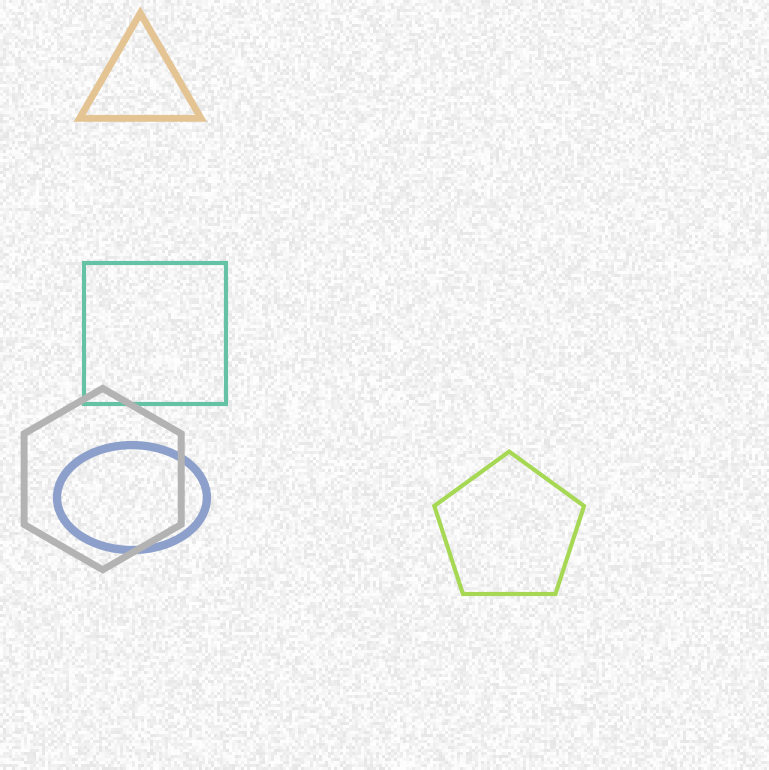[{"shape": "square", "thickness": 1.5, "radius": 0.46, "center": [0.201, 0.567]}, {"shape": "oval", "thickness": 3, "radius": 0.49, "center": [0.171, 0.354]}, {"shape": "pentagon", "thickness": 1.5, "radius": 0.51, "center": [0.661, 0.311]}, {"shape": "triangle", "thickness": 2.5, "radius": 0.46, "center": [0.182, 0.892]}, {"shape": "hexagon", "thickness": 2.5, "radius": 0.59, "center": [0.133, 0.378]}]